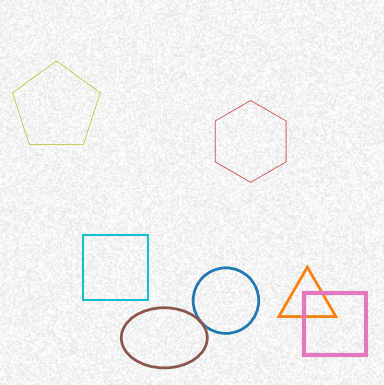[{"shape": "circle", "thickness": 2, "radius": 0.43, "center": [0.587, 0.219]}, {"shape": "triangle", "thickness": 2, "radius": 0.43, "center": [0.798, 0.221]}, {"shape": "hexagon", "thickness": 0.5, "radius": 0.53, "center": [0.651, 0.633]}, {"shape": "oval", "thickness": 2, "radius": 0.56, "center": [0.427, 0.123]}, {"shape": "square", "thickness": 3, "radius": 0.4, "center": [0.87, 0.158]}, {"shape": "pentagon", "thickness": 0.5, "radius": 0.6, "center": [0.146, 0.722]}, {"shape": "square", "thickness": 1.5, "radius": 0.42, "center": [0.301, 0.305]}]